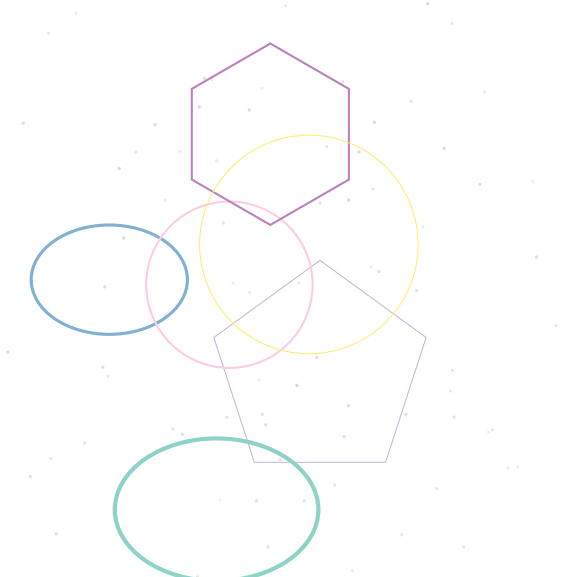[{"shape": "oval", "thickness": 2, "radius": 0.88, "center": [0.375, 0.117]}, {"shape": "pentagon", "thickness": 0.5, "radius": 0.97, "center": [0.554, 0.355]}, {"shape": "oval", "thickness": 1.5, "radius": 0.68, "center": [0.189, 0.515]}, {"shape": "circle", "thickness": 1, "radius": 0.72, "center": [0.397, 0.506]}, {"shape": "hexagon", "thickness": 1, "radius": 0.79, "center": [0.468, 0.767]}, {"shape": "circle", "thickness": 0.5, "radius": 0.95, "center": [0.535, 0.576]}]